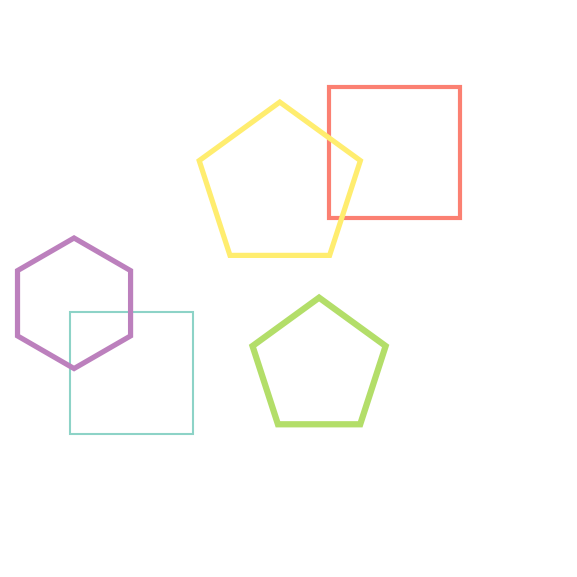[{"shape": "square", "thickness": 1, "radius": 0.53, "center": [0.228, 0.354]}, {"shape": "square", "thickness": 2, "radius": 0.57, "center": [0.684, 0.735]}, {"shape": "pentagon", "thickness": 3, "radius": 0.61, "center": [0.553, 0.363]}, {"shape": "hexagon", "thickness": 2.5, "radius": 0.57, "center": [0.128, 0.474]}, {"shape": "pentagon", "thickness": 2.5, "radius": 0.73, "center": [0.484, 0.676]}]